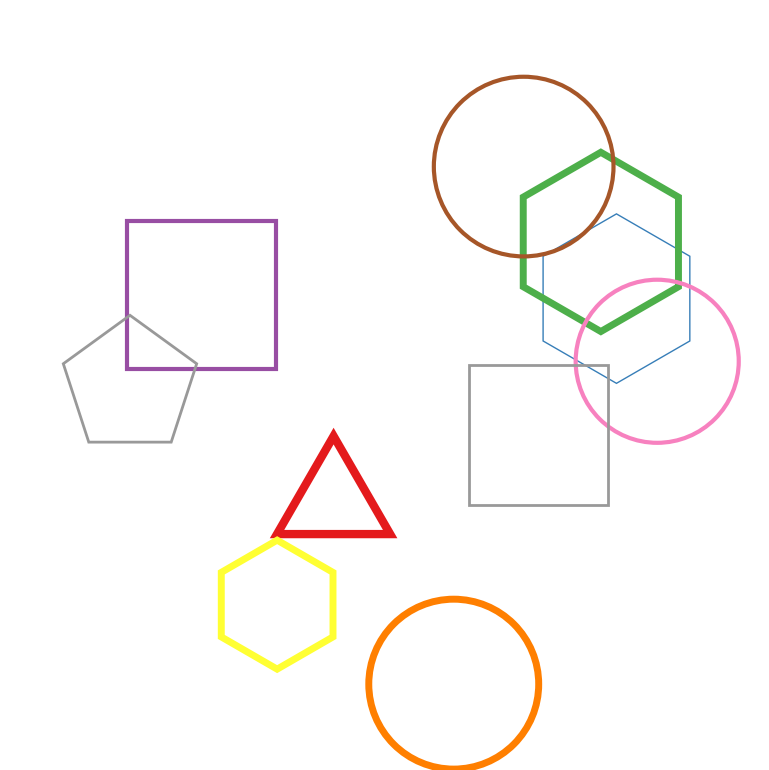[{"shape": "triangle", "thickness": 3, "radius": 0.42, "center": [0.433, 0.349]}, {"shape": "hexagon", "thickness": 0.5, "radius": 0.55, "center": [0.801, 0.612]}, {"shape": "hexagon", "thickness": 2.5, "radius": 0.58, "center": [0.78, 0.686]}, {"shape": "square", "thickness": 1.5, "radius": 0.48, "center": [0.262, 0.617]}, {"shape": "circle", "thickness": 2.5, "radius": 0.55, "center": [0.589, 0.111]}, {"shape": "hexagon", "thickness": 2.5, "radius": 0.42, "center": [0.36, 0.215]}, {"shape": "circle", "thickness": 1.5, "radius": 0.58, "center": [0.68, 0.784]}, {"shape": "circle", "thickness": 1.5, "radius": 0.53, "center": [0.854, 0.531]}, {"shape": "pentagon", "thickness": 1, "radius": 0.46, "center": [0.169, 0.499]}, {"shape": "square", "thickness": 1, "radius": 0.45, "center": [0.7, 0.435]}]